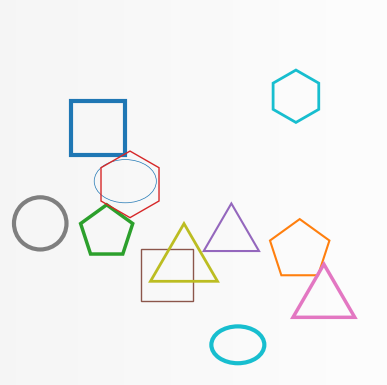[{"shape": "square", "thickness": 3, "radius": 0.35, "center": [0.253, 0.668]}, {"shape": "oval", "thickness": 0.5, "radius": 0.4, "center": [0.323, 0.529]}, {"shape": "pentagon", "thickness": 1.5, "radius": 0.4, "center": [0.773, 0.35]}, {"shape": "pentagon", "thickness": 2.5, "radius": 0.35, "center": [0.275, 0.397]}, {"shape": "hexagon", "thickness": 1, "radius": 0.43, "center": [0.336, 0.521]}, {"shape": "triangle", "thickness": 1.5, "radius": 0.41, "center": [0.597, 0.389]}, {"shape": "square", "thickness": 1, "radius": 0.33, "center": [0.431, 0.285]}, {"shape": "triangle", "thickness": 2.5, "radius": 0.46, "center": [0.836, 0.222]}, {"shape": "circle", "thickness": 3, "radius": 0.34, "center": [0.104, 0.42]}, {"shape": "triangle", "thickness": 2, "radius": 0.5, "center": [0.475, 0.319]}, {"shape": "hexagon", "thickness": 2, "radius": 0.34, "center": [0.764, 0.75]}, {"shape": "oval", "thickness": 3, "radius": 0.34, "center": [0.614, 0.104]}]